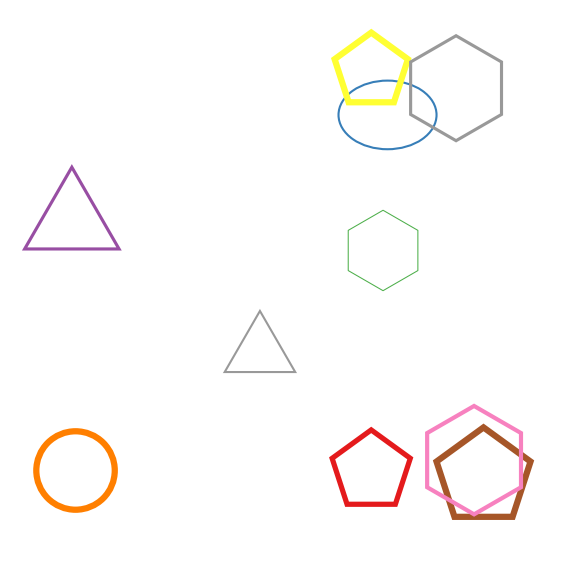[{"shape": "pentagon", "thickness": 2.5, "radius": 0.36, "center": [0.643, 0.184]}, {"shape": "oval", "thickness": 1, "radius": 0.42, "center": [0.671, 0.8]}, {"shape": "hexagon", "thickness": 0.5, "radius": 0.35, "center": [0.663, 0.565]}, {"shape": "triangle", "thickness": 1.5, "radius": 0.47, "center": [0.124, 0.615]}, {"shape": "circle", "thickness": 3, "radius": 0.34, "center": [0.131, 0.184]}, {"shape": "pentagon", "thickness": 3, "radius": 0.33, "center": [0.643, 0.876]}, {"shape": "pentagon", "thickness": 3, "radius": 0.43, "center": [0.837, 0.173]}, {"shape": "hexagon", "thickness": 2, "radius": 0.47, "center": [0.821, 0.202]}, {"shape": "triangle", "thickness": 1, "radius": 0.35, "center": [0.45, 0.39]}, {"shape": "hexagon", "thickness": 1.5, "radius": 0.45, "center": [0.79, 0.846]}]